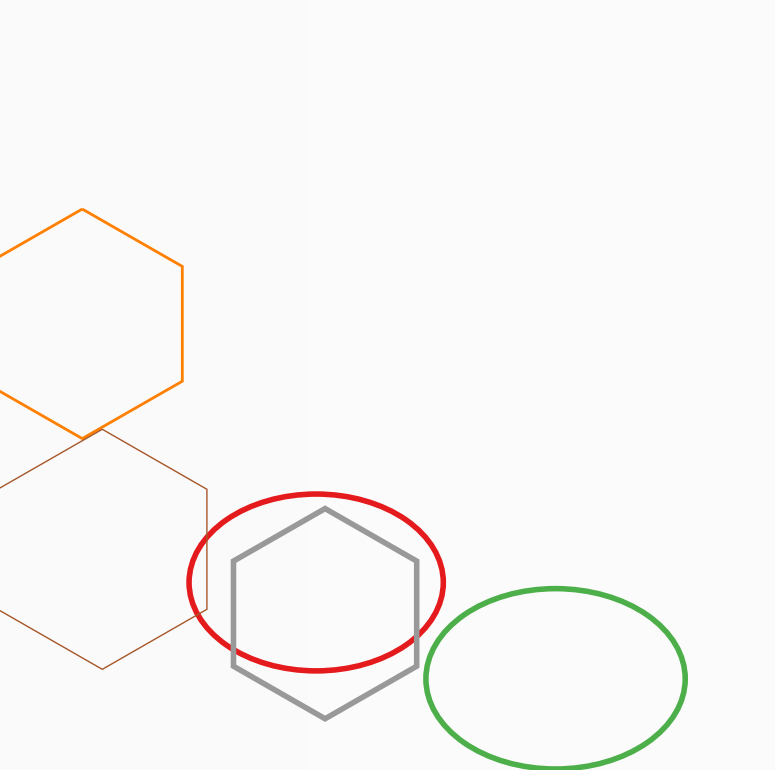[{"shape": "oval", "thickness": 2, "radius": 0.82, "center": [0.408, 0.244]}, {"shape": "oval", "thickness": 2, "radius": 0.84, "center": [0.717, 0.118]}, {"shape": "hexagon", "thickness": 1, "radius": 0.75, "center": [0.106, 0.579]}, {"shape": "hexagon", "thickness": 0.5, "radius": 0.78, "center": [0.132, 0.287]}, {"shape": "hexagon", "thickness": 2, "radius": 0.68, "center": [0.419, 0.203]}]